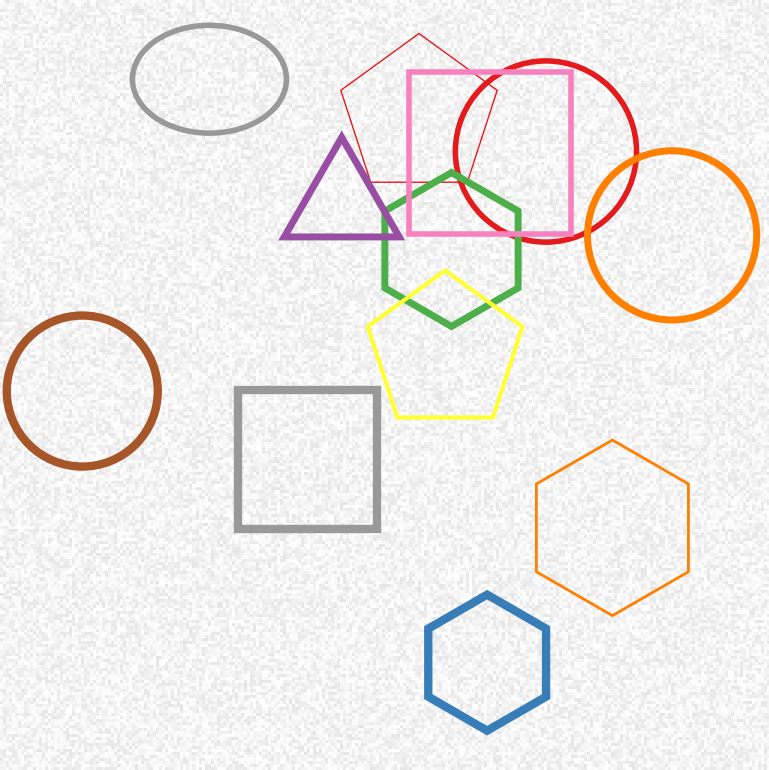[{"shape": "circle", "thickness": 2, "radius": 0.59, "center": [0.709, 0.803]}, {"shape": "pentagon", "thickness": 0.5, "radius": 0.53, "center": [0.544, 0.85]}, {"shape": "hexagon", "thickness": 3, "radius": 0.44, "center": [0.633, 0.139]}, {"shape": "hexagon", "thickness": 2.5, "radius": 0.5, "center": [0.586, 0.676]}, {"shape": "triangle", "thickness": 2.5, "radius": 0.43, "center": [0.444, 0.735]}, {"shape": "circle", "thickness": 2.5, "radius": 0.55, "center": [0.873, 0.694]}, {"shape": "hexagon", "thickness": 1, "radius": 0.57, "center": [0.795, 0.314]}, {"shape": "pentagon", "thickness": 1.5, "radius": 0.53, "center": [0.578, 0.543]}, {"shape": "circle", "thickness": 3, "radius": 0.49, "center": [0.107, 0.492]}, {"shape": "square", "thickness": 2, "radius": 0.53, "center": [0.637, 0.801]}, {"shape": "square", "thickness": 3, "radius": 0.45, "center": [0.399, 0.403]}, {"shape": "oval", "thickness": 2, "radius": 0.5, "center": [0.272, 0.897]}]